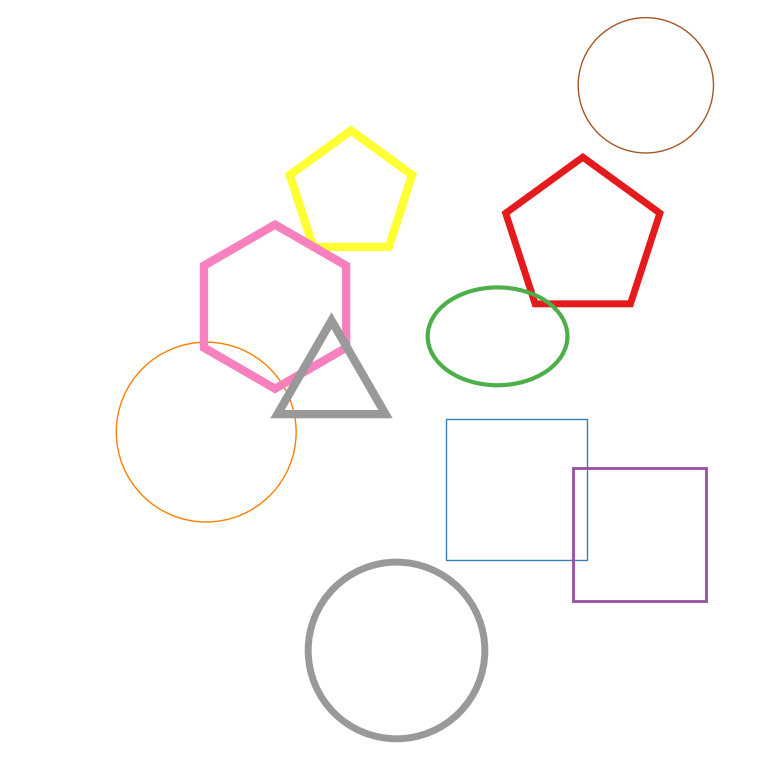[{"shape": "pentagon", "thickness": 2.5, "radius": 0.53, "center": [0.757, 0.691]}, {"shape": "square", "thickness": 0.5, "radius": 0.46, "center": [0.671, 0.364]}, {"shape": "oval", "thickness": 1.5, "radius": 0.45, "center": [0.646, 0.563]}, {"shape": "square", "thickness": 1, "radius": 0.43, "center": [0.831, 0.306]}, {"shape": "circle", "thickness": 0.5, "radius": 0.58, "center": [0.268, 0.439]}, {"shape": "pentagon", "thickness": 3, "radius": 0.42, "center": [0.456, 0.747]}, {"shape": "circle", "thickness": 0.5, "radius": 0.44, "center": [0.839, 0.889]}, {"shape": "hexagon", "thickness": 3, "radius": 0.53, "center": [0.357, 0.602]}, {"shape": "triangle", "thickness": 3, "radius": 0.4, "center": [0.431, 0.503]}, {"shape": "circle", "thickness": 2.5, "radius": 0.57, "center": [0.515, 0.155]}]